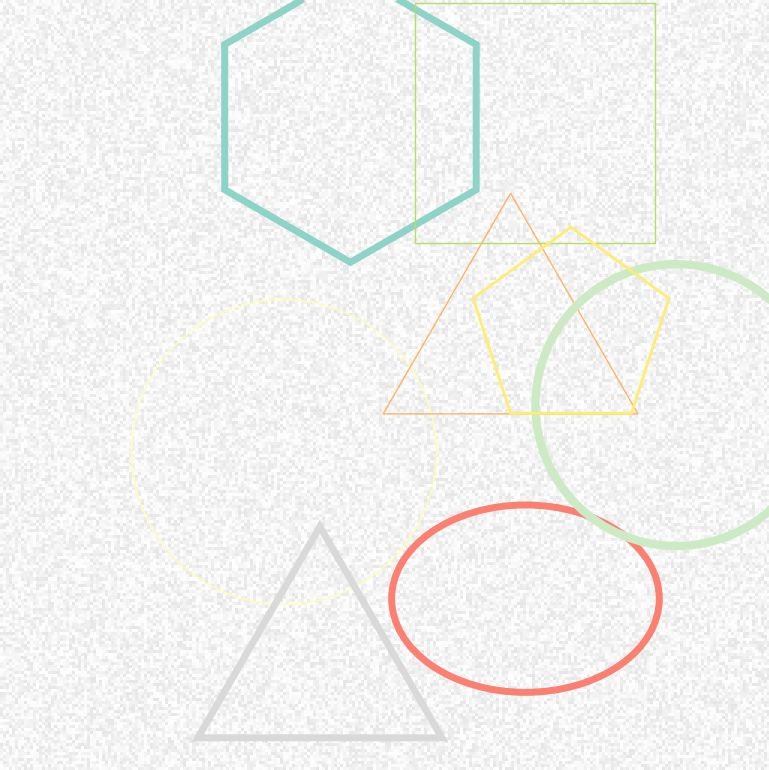[{"shape": "hexagon", "thickness": 2.5, "radius": 0.94, "center": [0.455, 0.848]}, {"shape": "circle", "thickness": 0.5, "radius": 0.99, "center": [0.369, 0.413]}, {"shape": "oval", "thickness": 2.5, "radius": 0.87, "center": [0.682, 0.223]}, {"shape": "triangle", "thickness": 0.5, "radius": 0.96, "center": [0.663, 0.558]}, {"shape": "square", "thickness": 0.5, "radius": 0.78, "center": [0.695, 0.84]}, {"shape": "triangle", "thickness": 2.5, "radius": 0.91, "center": [0.415, 0.133]}, {"shape": "circle", "thickness": 3, "radius": 0.92, "center": [0.878, 0.474]}, {"shape": "pentagon", "thickness": 1, "radius": 0.67, "center": [0.742, 0.571]}]